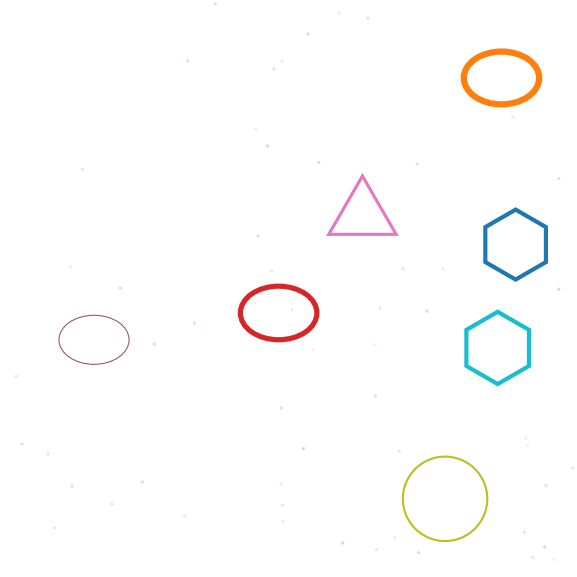[{"shape": "hexagon", "thickness": 2, "radius": 0.3, "center": [0.893, 0.576]}, {"shape": "oval", "thickness": 3, "radius": 0.33, "center": [0.868, 0.864]}, {"shape": "oval", "thickness": 2.5, "radius": 0.33, "center": [0.482, 0.457]}, {"shape": "oval", "thickness": 0.5, "radius": 0.3, "center": [0.163, 0.411]}, {"shape": "triangle", "thickness": 1.5, "radius": 0.34, "center": [0.628, 0.627]}, {"shape": "circle", "thickness": 1, "radius": 0.37, "center": [0.771, 0.135]}, {"shape": "hexagon", "thickness": 2, "radius": 0.31, "center": [0.862, 0.397]}]